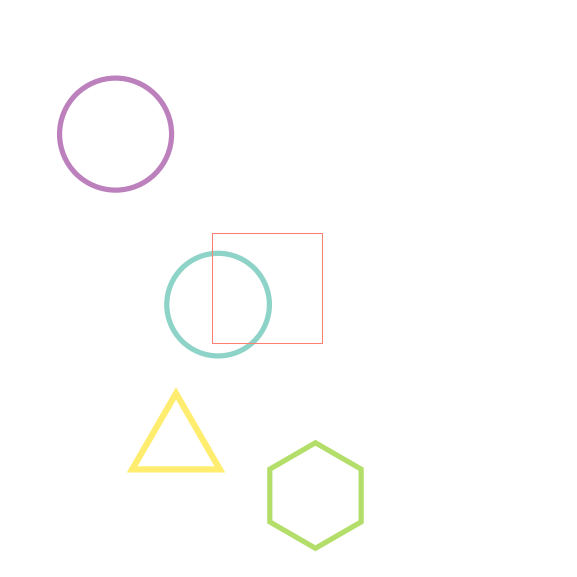[{"shape": "circle", "thickness": 2.5, "radius": 0.44, "center": [0.378, 0.472]}, {"shape": "square", "thickness": 0.5, "radius": 0.48, "center": [0.462, 0.501]}, {"shape": "hexagon", "thickness": 2.5, "radius": 0.46, "center": [0.546, 0.141]}, {"shape": "circle", "thickness": 2.5, "radius": 0.48, "center": [0.2, 0.767]}, {"shape": "triangle", "thickness": 3, "radius": 0.44, "center": [0.305, 0.23]}]